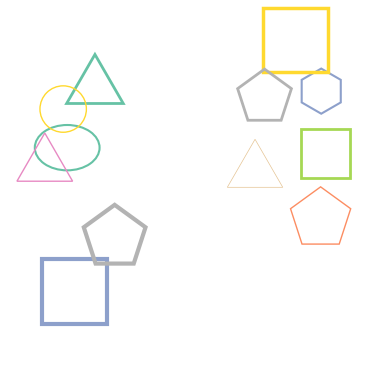[{"shape": "oval", "thickness": 1.5, "radius": 0.42, "center": [0.175, 0.616]}, {"shape": "triangle", "thickness": 2, "radius": 0.42, "center": [0.247, 0.774]}, {"shape": "pentagon", "thickness": 1, "radius": 0.41, "center": [0.833, 0.432]}, {"shape": "square", "thickness": 3, "radius": 0.42, "center": [0.195, 0.242]}, {"shape": "hexagon", "thickness": 1.5, "radius": 0.29, "center": [0.834, 0.763]}, {"shape": "triangle", "thickness": 1, "radius": 0.42, "center": [0.116, 0.571]}, {"shape": "square", "thickness": 2, "radius": 0.32, "center": [0.845, 0.6]}, {"shape": "circle", "thickness": 1, "radius": 0.3, "center": [0.164, 0.717]}, {"shape": "square", "thickness": 2.5, "radius": 0.42, "center": [0.768, 0.896]}, {"shape": "triangle", "thickness": 0.5, "radius": 0.42, "center": [0.662, 0.555]}, {"shape": "pentagon", "thickness": 3, "radius": 0.42, "center": [0.298, 0.384]}, {"shape": "pentagon", "thickness": 2, "radius": 0.37, "center": [0.687, 0.747]}]